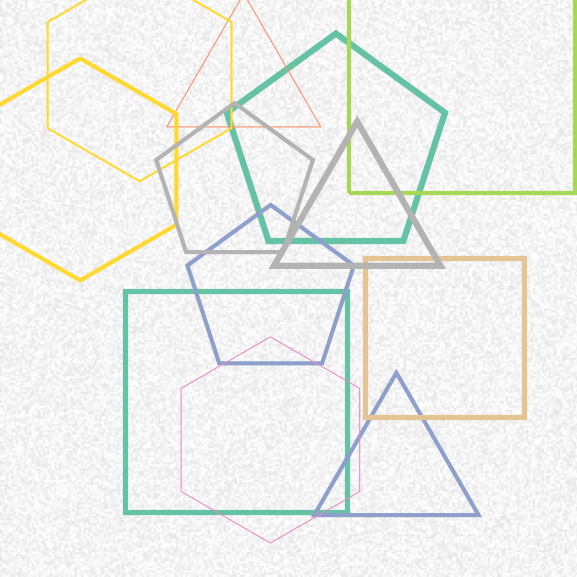[{"shape": "pentagon", "thickness": 3, "radius": 0.99, "center": [0.582, 0.742]}, {"shape": "square", "thickness": 2.5, "radius": 0.96, "center": [0.409, 0.304]}, {"shape": "triangle", "thickness": 0.5, "radius": 0.77, "center": [0.422, 0.856]}, {"shape": "pentagon", "thickness": 2, "radius": 0.76, "center": [0.469, 0.493]}, {"shape": "triangle", "thickness": 2, "radius": 0.82, "center": [0.686, 0.189]}, {"shape": "hexagon", "thickness": 0.5, "radius": 0.89, "center": [0.468, 0.237]}, {"shape": "square", "thickness": 2, "radius": 0.98, "center": [0.8, 0.86]}, {"shape": "hexagon", "thickness": 1, "radius": 0.92, "center": [0.242, 0.869]}, {"shape": "hexagon", "thickness": 2, "radius": 0.96, "center": [0.139, 0.706]}, {"shape": "square", "thickness": 2.5, "radius": 0.69, "center": [0.77, 0.415]}, {"shape": "pentagon", "thickness": 2, "radius": 0.71, "center": [0.406, 0.678]}, {"shape": "triangle", "thickness": 3, "radius": 0.83, "center": [0.619, 0.622]}]